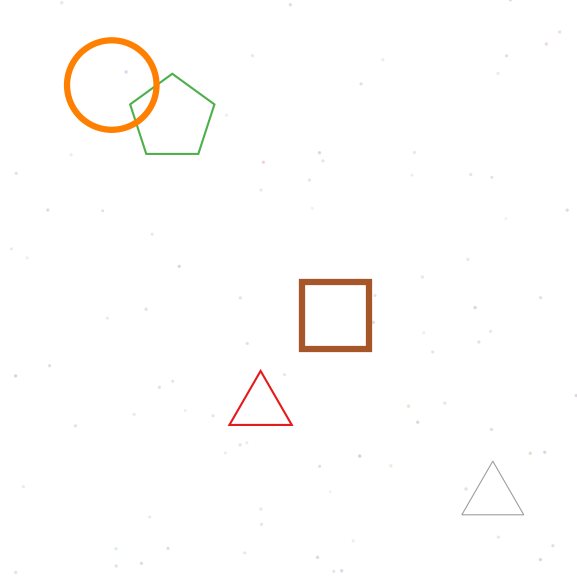[{"shape": "triangle", "thickness": 1, "radius": 0.31, "center": [0.451, 0.294]}, {"shape": "pentagon", "thickness": 1, "radius": 0.38, "center": [0.298, 0.795]}, {"shape": "circle", "thickness": 3, "radius": 0.39, "center": [0.194, 0.852]}, {"shape": "square", "thickness": 3, "radius": 0.29, "center": [0.581, 0.453]}, {"shape": "triangle", "thickness": 0.5, "radius": 0.31, "center": [0.853, 0.139]}]